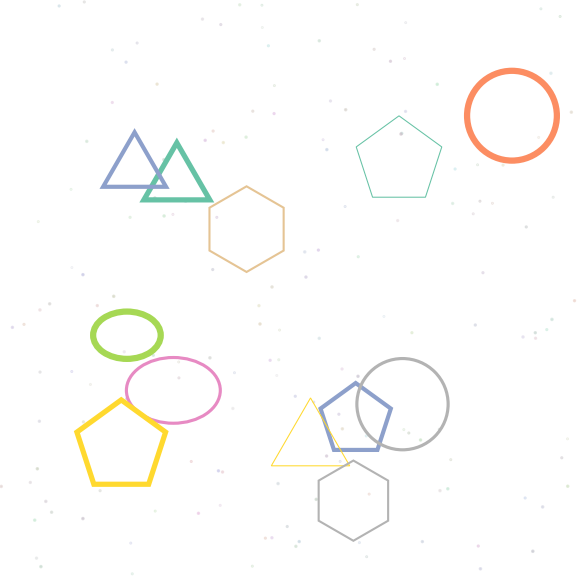[{"shape": "triangle", "thickness": 2.5, "radius": 0.33, "center": [0.306, 0.686]}, {"shape": "pentagon", "thickness": 0.5, "radius": 0.39, "center": [0.691, 0.721]}, {"shape": "circle", "thickness": 3, "radius": 0.39, "center": [0.887, 0.799]}, {"shape": "triangle", "thickness": 2, "radius": 0.31, "center": [0.233, 0.707]}, {"shape": "pentagon", "thickness": 2, "radius": 0.32, "center": [0.616, 0.272]}, {"shape": "oval", "thickness": 1.5, "radius": 0.41, "center": [0.3, 0.323]}, {"shape": "oval", "thickness": 3, "radius": 0.29, "center": [0.22, 0.419]}, {"shape": "triangle", "thickness": 0.5, "radius": 0.39, "center": [0.538, 0.232]}, {"shape": "pentagon", "thickness": 2.5, "radius": 0.4, "center": [0.21, 0.226]}, {"shape": "hexagon", "thickness": 1, "radius": 0.37, "center": [0.427, 0.602]}, {"shape": "circle", "thickness": 1.5, "radius": 0.4, "center": [0.697, 0.299]}, {"shape": "hexagon", "thickness": 1, "radius": 0.35, "center": [0.612, 0.132]}]